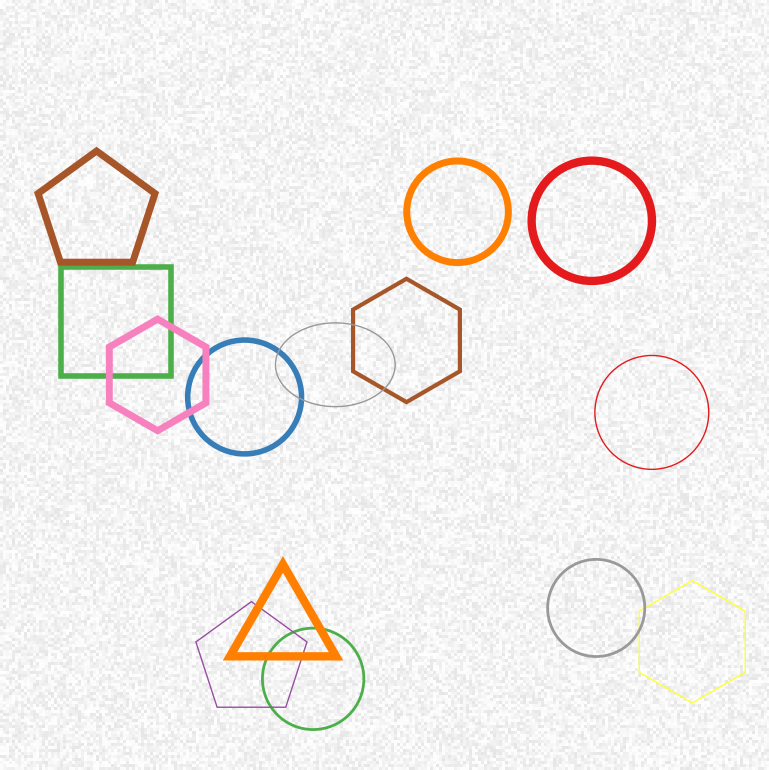[{"shape": "circle", "thickness": 3, "radius": 0.39, "center": [0.769, 0.713]}, {"shape": "circle", "thickness": 0.5, "radius": 0.37, "center": [0.847, 0.464]}, {"shape": "circle", "thickness": 2, "radius": 0.37, "center": [0.318, 0.484]}, {"shape": "circle", "thickness": 1, "radius": 0.33, "center": [0.407, 0.118]}, {"shape": "square", "thickness": 2, "radius": 0.36, "center": [0.15, 0.583]}, {"shape": "pentagon", "thickness": 0.5, "radius": 0.38, "center": [0.327, 0.143]}, {"shape": "circle", "thickness": 2.5, "radius": 0.33, "center": [0.594, 0.725]}, {"shape": "triangle", "thickness": 3, "radius": 0.4, "center": [0.368, 0.187]}, {"shape": "hexagon", "thickness": 0.5, "radius": 0.4, "center": [0.899, 0.166]}, {"shape": "hexagon", "thickness": 1.5, "radius": 0.4, "center": [0.528, 0.558]}, {"shape": "pentagon", "thickness": 2.5, "radius": 0.4, "center": [0.125, 0.724]}, {"shape": "hexagon", "thickness": 2.5, "radius": 0.36, "center": [0.205, 0.513]}, {"shape": "circle", "thickness": 1, "radius": 0.32, "center": [0.774, 0.21]}, {"shape": "oval", "thickness": 0.5, "radius": 0.39, "center": [0.435, 0.526]}]